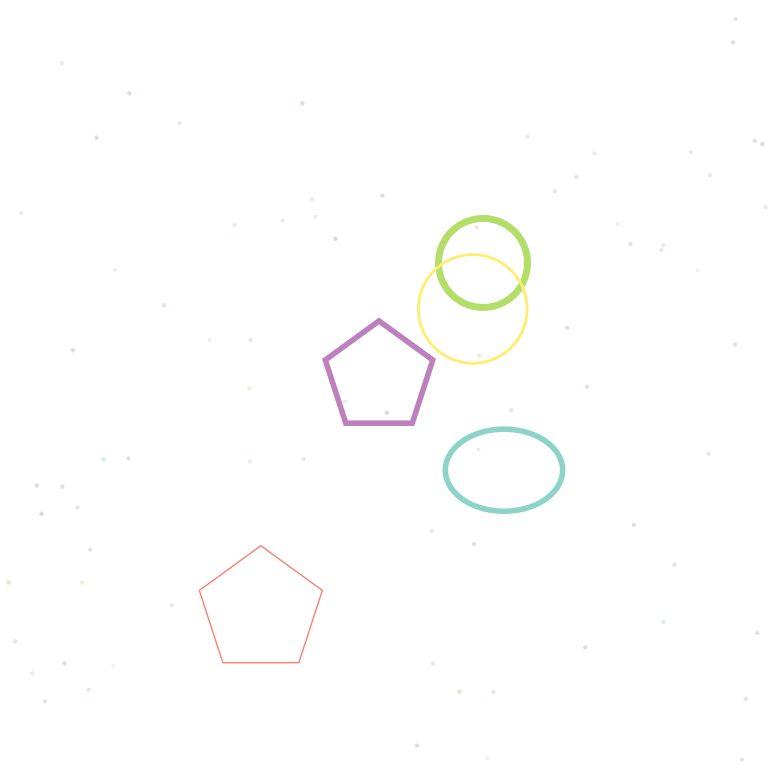[{"shape": "oval", "thickness": 2, "radius": 0.38, "center": [0.655, 0.389]}, {"shape": "pentagon", "thickness": 0.5, "radius": 0.42, "center": [0.339, 0.207]}, {"shape": "circle", "thickness": 2.5, "radius": 0.29, "center": [0.627, 0.658]}, {"shape": "pentagon", "thickness": 2, "radius": 0.37, "center": [0.492, 0.51]}, {"shape": "circle", "thickness": 1, "radius": 0.35, "center": [0.614, 0.599]}]